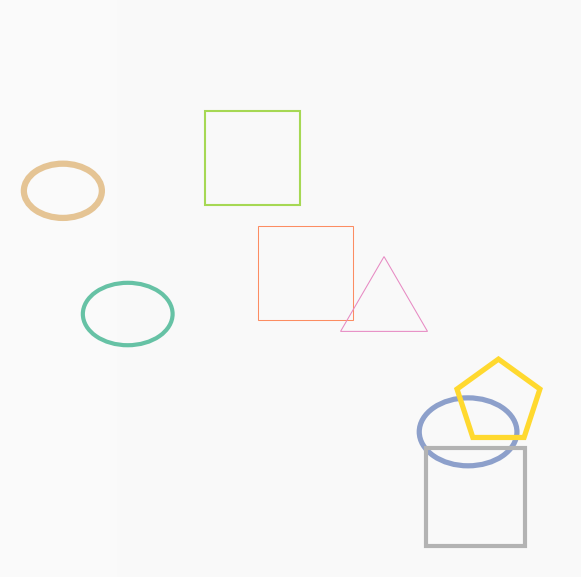[{"shape": "oval", "thickness": 2, "radius": 0.39, "center": [0.22, 0.455]}, {"shape": "square", "thickness": 0.5, "radius": 0.41, "center": [0.525, 0.526]}, {"shape": "oval", "thickness": 2.5, "radius": 0.42, "center": [0.805, 0.251]}, {"shape": "triangle", "thickness": 0.5, "radius": 0.43, "center": [0.661, 0.468]}, {"shape": "square", "thickness": 1, "radius": 0.41, "center": [0.435, 0.726]}, {"shape": "pentagon", "thickness": 2.5, "radius": 0.37, "center": [0.858, 0.302]}, {"shape": "oval", "thickness": 3, "radius": 0.34, "center": [0.108, 0.669]}, {"shape": "square", "thickness": 2, "radius": 0.43, "center": [0.818, 0.139]}]